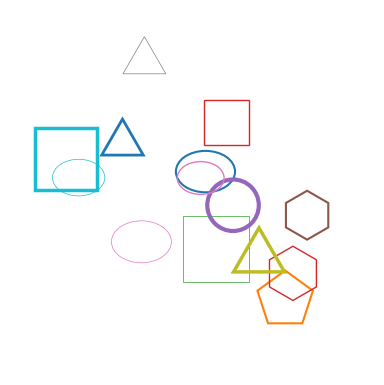[{"shape": "triangle", "thickness": 2, "radius": 0.31, "center": [0.318, 0.628]}, {"shape": "oval", "thickness": 1.5, "radius": 0.38, "center": [0.534, 0.554]}, {"shape": "pentagon", "thickness": 1.5, "radius": 0.38, "center": [0.741, 0.222]}, {"shape": "square", "thickness": 0.5, "radius": 0.43, "center": [0.562, 0.353]}, {"shape": "square", "thickness": 1, "radius": 0.29, "center": [0.588, 0.682]}, {"shape": "hexagon", "thickness": 1, "radius": 0.35, "center": [0.761, 0.29]}, {"shape": "circle", "thickness": 3, "radius": 0.33, "center": [0.605, 0.467]}, {"shape": "hexagon", "thickness": 1.5, "radius": 0.32, "center": [0.798, 0.441]}, {"shape": "oval", "thickness": 0.5, "radius": 0.39, "center": [0.367, 0.372]}, {"shape": "oval", "thickness": 1, "radius": 0.3, "center": [0.521, 0.538]}, {"shape": "triangle", "thickness": 0.5, "radius": 0.32, "center": [0.375, 0.84]}, {"shape": "triangle", "thickness": 2.5, "radius": 0.38, "center": [0.673, 0.332]}, {"shape": "oval", "thickness": 0.5, "radius": 0.34, "center": [0.204, 0.539]}, {"shape": "square", "thickness": 2.5, "radius": 0.4, "center": [0.171, 0.587]}]